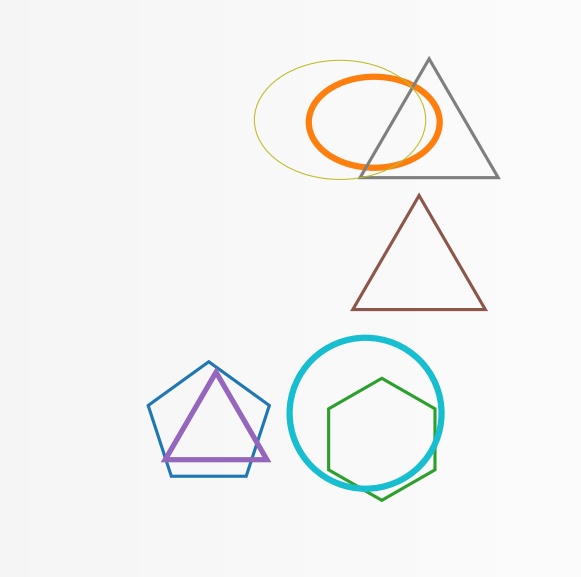[{"shape": "pentagon", "thickness": 1.5, "radius": 0.55, "center": [0.359, 0.263]}, {"shape": "oval", "thickness": 3, "radius": 0.56, "center": [0.644, 0.787]}, {"shape": "hexagon", "thickness": 1.5, "radius": 0.53, "center": [0.657, 0.238]}, {"shape": "triangle", "thickness": 2.5, "radius": 0.51, "center": [0.372, 0.254]}, {"shape": "triangle", "thickness": 1.5, "radius": 0.66, "center": [0.721, 0.529]}, {"shape": "triangle", "thickness": 1.5, "radius": 0.69, "center": [0.738, 0.76]}, {"shape": "oval", "thickness": 0.5, "radius": 0.74, "center": [0.585, 0.792]}, {"shape": "circle", "thickness": 3, "radius": 0.65, "center": [0.629, 0.284]}]